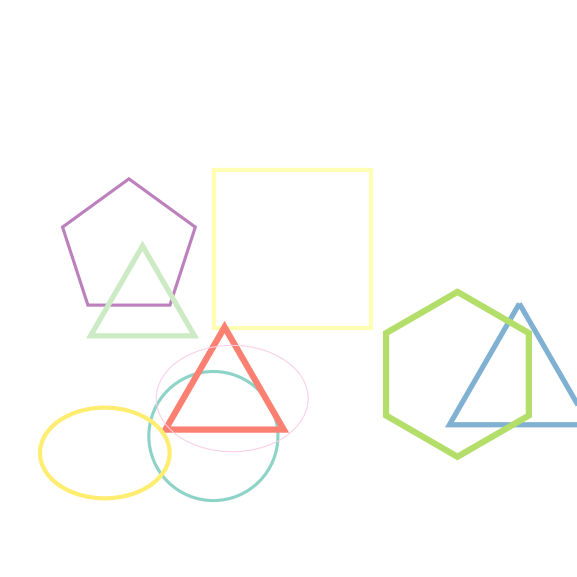[{"shape": "circle", "thickness": 1.5, "radius": 0.56, "center": [0.369, 0.244]}, {"shape": "square", "thickness": 2, "radius": 0.68, "center": [0.507, 0.568]}, {"shape": "triangle", "thickness": 3, "radius": 0.59, "center": [0.389, 0.314]}, {"shape": "triangle", "thickness": 2.5, "radius": 0.7, "center": [0.899, 0.334]}, {"shape": "hexagon", "thickness": 3, "radius": 0.71, "center": [0.792, 0.351]}, {"shape": "oval", "thickness": 0.5, "radius": 0.66, "center": [0.402, 0.309]}, {"shape": "pentagon", "thickness": 1.5, "radius": 0.6, "center": [0.223, 0.569]}, {"shape": "triangle", "thickness": 2.5, "radius": 0.52, "center": [0.247, 0.47]}, {"shape": "oval", "thickness": 2, "radius": 0.56, "center": [0.181, 0.215]}]